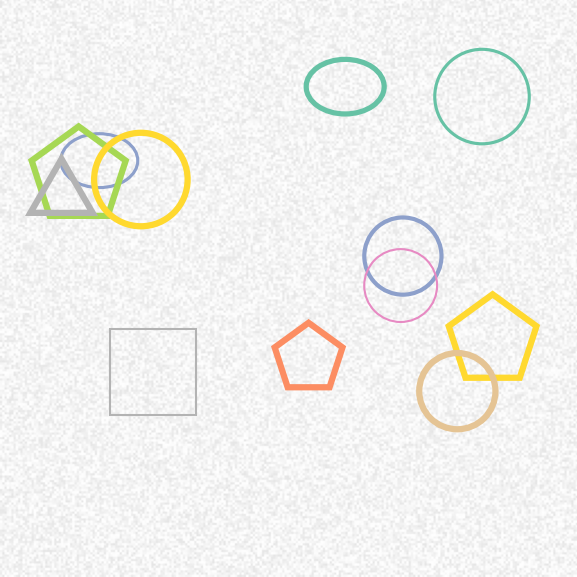[{"shape": "circle", "thickness": 1.5, "radius": 0.41, "center": [0.835, 0.832]}, {"shape": "oval", "thickness": 2.5, "radius": 0.34, "center": [0.598, 0.849]}, {"shape": "pentagon", "thickness": 3, "radius": 0.31, "center": [0.534, 0.378]}, {"shape": "oval", "thickness": 1.5, "radius": 0.33, "center": [0.172, 0.721]}, {"shape": "circle", "thickness": 2, "radius": 0.33, "center": [0.698, 0.556]}, {"shape": "circle", "thickness": 1, "radius": 0.32, "center": [0.694, 0.505]}, {"shape": "pentagon", "thickness": 3, "radius": 0.43, "center": [0.136, 0.695]}, {"shape": "pentagon", "thickness": 3, "radius": 0.4, "center": [0.853, 0.41]}, {"shape": "circle", "thickness": 3, "radius": 0.4, "center": [0.244, 0.688]}, {"shape": "circle", "thickness": 3, "radius": 0.33, "center": [0.792, 0.322]}, {"shape": "square", "thickness": 1, "radius": 0.37, "center": [0.265, 0.355]}, {"shape": "triangle", "thickness": 3, "radius": 0.31, "center": [0.107, 0.662]}]